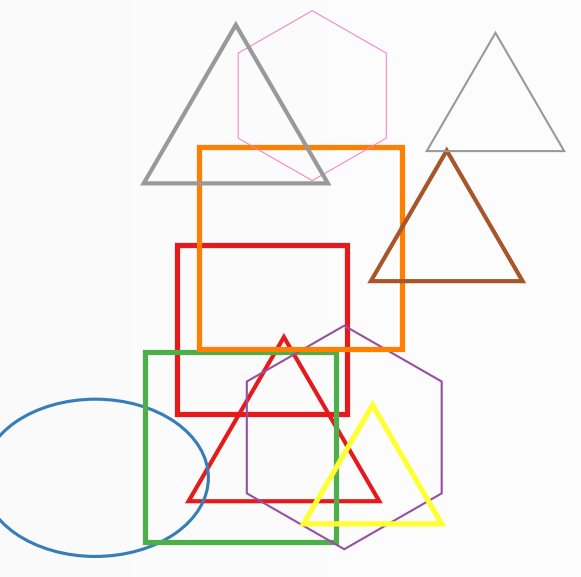[{"shape": "square", "thickness": 2.5, "radius": 0.73, "center": [0.45, 0.428]}, {"shape": "triangle", "thickness": 2, "radius": 0.95, "center": [0.488, 0.226]}, {"shape": "oval", "thickness": 1.5, "radius": 0.97, "center": [0.164, 0.172]}, {"shape": "square", "thickness": 2.5, "radius": 0.82, "center": [0.414, 0.225]}, {"shape": "hexagon", "thickness": 1, "radius": 0.97, "center": [0.592, 0.242]}, {"shape": "square", "thickness": 2.5, "radius": 0.88, "center": [0.517, 0.57]}, {"shape": "triangle", "thickness": 2.5, "radius": 0.69, "center": [0.641, 0.161]}, {"shape": "triangle", "thickness": 2, "radius": 0.75, "center": [0.769, 0.588]}, {"shape": "hexagon", "thickness": 0.5, "radius": 0.74, "center": [0.537, 0.834]}, {"shape": "triangle", "thickness": 1, "radius": 0.68, "center": [0.852, 0.806]}, {"shape": "triangle", "thickness": 2, "radius": 0.91, "center": [0.406, 0.773]}]